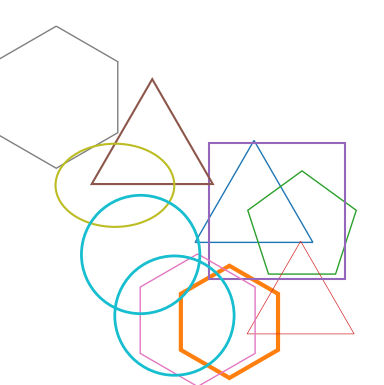[{"shape": "triangle", "thickness": 1, "radius": 0.88, "center": [0.66, 0.459]}, {"shape": "hexagon", "thickness": 3, "radius": 0.73, "center": [0.596, 0.164]}, {"shape": "pentagon", "thickness": 1, "radius": 0.74, "center": [0.784, 0.408]}, {"shape": "triangle", "thickness": 0.5, "radius": 0.8, "center": [0.781, 0.213]}, {"shape": "square", "thickness": 1.5, "radius": 0.89, "center": [0.72, 0.452]}, {"shape": "triangle", "thickness": 1.5, "radius": 0.91, "center": [0.395, 0.613]}, {"shape": "hexagon", "thickness": 1, "radius": 0.86, "center": [0.513, 0.168]}, {"shape": "hexagon", "thickness": 1, "radius": 0.92, "center": [0.146, 0.748]}, {"shape": "oval", "thickness": 1.5, "radius": 0.77, "center": [0.298, 0.519]}, {"shape": "circle", "thickness": 2, "radius": 0.77, "center": [0.453, 0.18]}, {"shape": "circle", "thickness": 2, "radius": 0.77, "center": [0.365, 0.339]}]